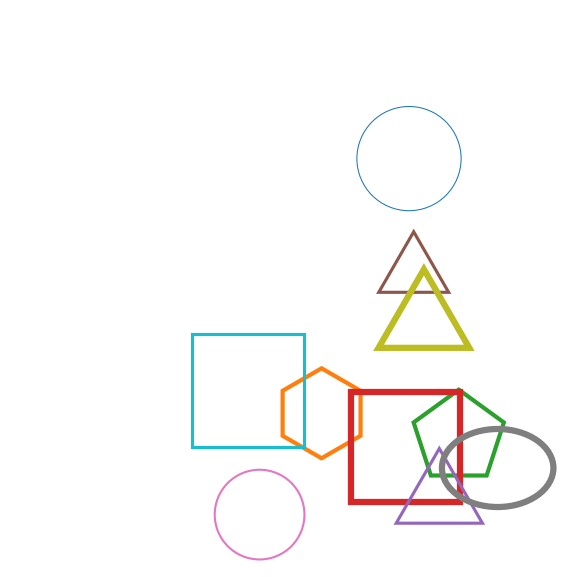[{"shape": "circle", "thickness": 0.5, "radius": 0.45, "center": [0.708, 0.725]}, {"shape": "hexagon", "thickness": 2, "radius": 0.39, "center": [0.557, 0.283]}, {"shape": "pentagon", "thickness": 2, "radius": 0.41, "center": [0.794, 0.242]}, {"shape": "square", "thickness": 3, "radius": 0.47, "center": [0.702, 0.225]}, {"shape": "triangle", "thickness": 1.5, "radius": 0.43, "center": [0.761, 0.136]}, {"shape": "triangle", "thickness": 1.5, "radius": 0.35, "center": [0.716, 0.528]}, {"shape": "circle", "thickness": 1, "radius": 0.39, "center": [0.449, 0.108]}, {"shape": "oval", "thickness": 3, "radius": 0.48, "center": [0.862, 0.189]}, {"shape": "triangle", "thickness": 3, "radius": 0.45, "center": [0.734, 0.442]}, {"shape": "square", "thickness": 1.5, "radius": 0.49, "center": [0.429, 0.323]}]